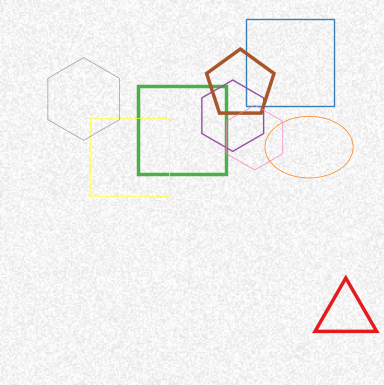[{"shape": "triangle", "thickness": 2.5, "radius": 0.46, "center": [0.898, 0.185]}, {"shape": "square", "thickness": 1, "radius": 0.57, "center": [0.754, 0.837]}, {"shape": "square", "thickness": 2.5, "radius": 0.57, "center": [0.473, 0.662]}, {"shape": "hexagon", "thickness": 1, "radius": 0.46, "center": [0.605, 0.699]}, {"shape": "oval", "thickness": 0.5, "radius": 0.57, "center": [0.803, 0.618]}, {"shape": "square", "thickness": 0.5, "radius": 0.51, "center": [0.336, 0.593]}, {"shape": "pentagon", "thickness": 2.5, "radius": 0.46, "center": [0.624, 0.781]}, {"shape": "hexagon", "thickness": 0.5, "radius": 0.42, "center": [0.661, 0.643]}, {"shape": "hexagon", "thickness": 0.5, "radius": 0.54, "center": [0.217, 0.743]}]